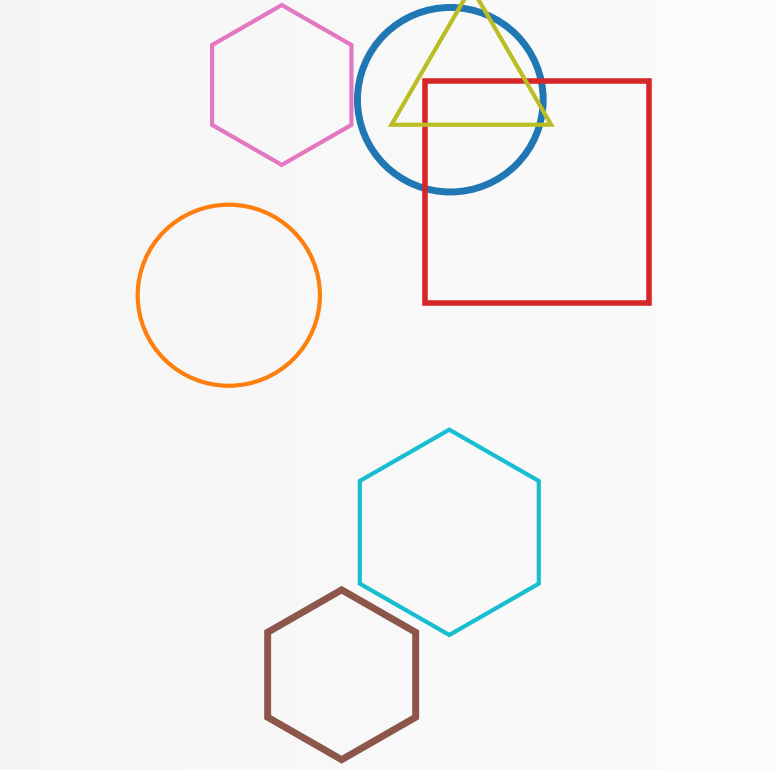[{"shape": "circle", "thickness": 2.5, "radius": 0.6, "center": [0.581, 0.87]}, {"shape": "circle", "thickness": 1.5, "radius": 0.59, "center": [0.295, 0.617]}, {"shape": "square", "thickness": 2, "radius": 0.72, "center": [0.693, 0.75]}, {"shape": "hexagon", "thickness": 2.5, "radius": 0.55, "center": [0.441, 0.124]}, {"shape": "hexagon", "thickness": 1.5, "radius": 0.52, "center": [0.364, 0.89]}, {"shape": "triangle", "thickness": 1.5, "radius": 0.59, "center": [0.608, 0.897]}, {"shape": "hexagon", "thickness": 1.5, "radius": 0.67, "center": [0.58, 0.309]}]